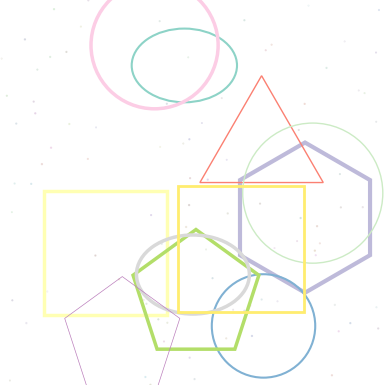[{"shape": "oval", "thickness": 1.5, "radius": 0.68, "center": [0.479, 0.83]}, {"shape": "square", "thickness": 2.5, "radius": 0.8, "center": [0.273, 0.343]}, {"shape": "hexagon", "thickness": 3, "radius": 0.98, "center": [0.792, 0.435]}, {"shape": "triangle", "thickness": 1, "radius": 0.92, "center": [0.679, 0.618]}, {"shape": "circle", "thickness": 1.5, "radius": 0.67, "center": [0.684, 0.153]}, {"shape": "pentagon", "thickness": 2.5, "radius": 0.86, "center": [0.509, 0.232]}, {"shape": "circle", "thickness": 2.5, "radius": 0.83, "center": [0.401, 0.882]}, {"shape": "oval", "thickness": 2.5, "radius": 0.73, "center": [0.501, 0.287]}, {"shape": "pentagon", "thickness": 0.5, "radius": 0.79, "center": [0.318, 0.124]}, {"shape": "circle", "thickness": 1, "radius": 0.91, "center": [0.812, 0.498]}, {"shape": "square", "thickness": 2, "radius": 0.82, "center": [0.626, 0.353]}]